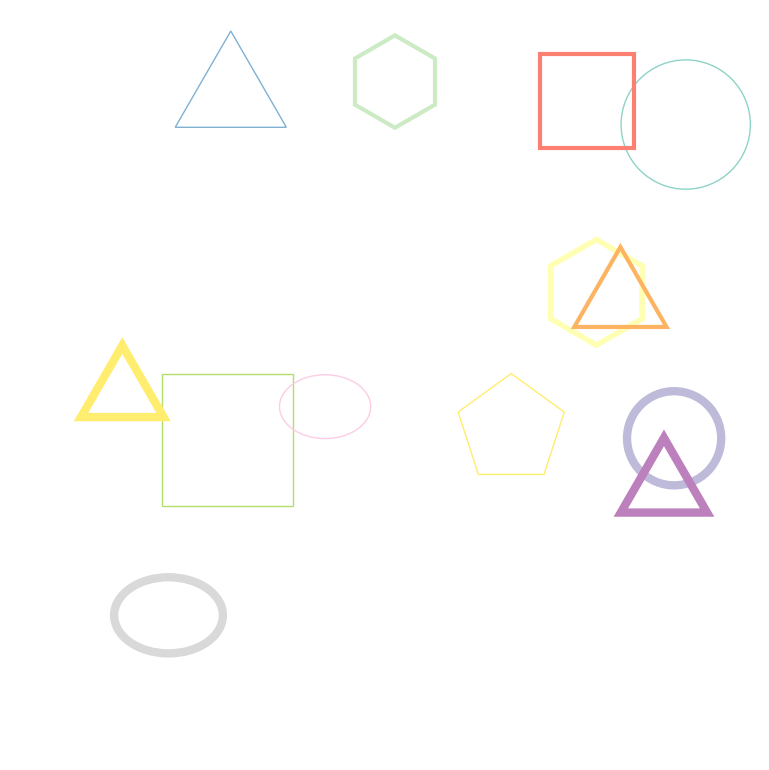[{"shape": "circle", "thickness": 0.5, "radius": 0.42, "center": [0.891, 0.838]}, {"shape": "hexagon", "thickness": 2, "radius": 0.34, "center": [0.774, 0.62]}, {"shape": "circle", "thickness": 3, "radius": 0.31, "center": [0.875, 0.431]}, {"shape": "square", "thickness": 1.5, "radius": 0.31, "center": [0.763, 0.869]}, {"shape": "triangle", "thickness": 0.5, "radius": 0.42, "center": [0.3, 0.876]}, {"shape": "triangle", "thickness": 1.5, "radius": 0.35, "center": [0.806, 0.61]}, {"shape": "square", "thickness": 0.5, "radius": 0.43, "center": [0.296, 0.428]}, {"shape": "oval", "thickness": 0.5, "radius": 0.3, "center": [0.422, 0.472]}, {"shape": "oval", "thickness": 3, "radius": 0.35, "center": [0.219, 0.201]}, {"shape": "triangle", "thickness": 3, "radius": 0.32, "center": [0.862, 0.367]}, {"shape": "hexagon", "thickness": 1.5, "radius": 0.3, "center": [0.513, 0.894]}, {"shape": "triangle", "thickness": 3, "radius": 0.31, "center": [0.159, 0.489]}, {"shape": "pentagon", "thickness": 0.5, "radius": 0.36, "center": [0.664, 0.442]}]